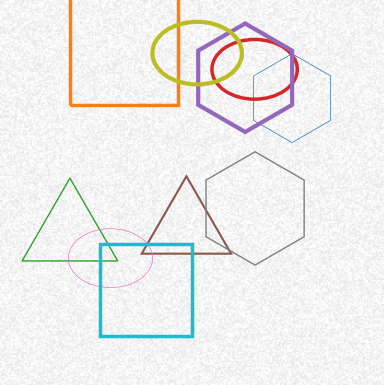[{"shape": "hexagon", "thickness": 0.5, "radius": 0.58, "center": [0.759, 0.745]}, {"shape": "square", "thickness": 2.5, "radius": 0.7, "center": [0.322, 0.866]}, {"shape": "triangle", "thickness": 1, "radius": 0.72, "center": [0.182, 0.394]}, {"shape": "oval", "thickness": 2.5, "radius": 0.55, "center": [0.661, 0.82]}, {"shape": "hexagon", "thickness": 3, "radius": 0.7, "center": [0.637, 0.798]}, {"shape": "triangle", "thickness": 1.5, "radius": 0.67, "center": [0.484, 0.408]}, {"shape": "oval", "thickness": 0.5, "radius": 0.55, "center": [0.287, 0.33]}, {"shape": "hexagon", "thickness": 1, "radius": 0.74, "center": [0.663, 0.459]}, {"shape": "oval", "thickness": 3, "radius": 0.58, "center": [0.512, 0.862]}, {"shape": "square", "thickness": 2.5, "radius": 0.6, "center": [0.379, 0.247]}]